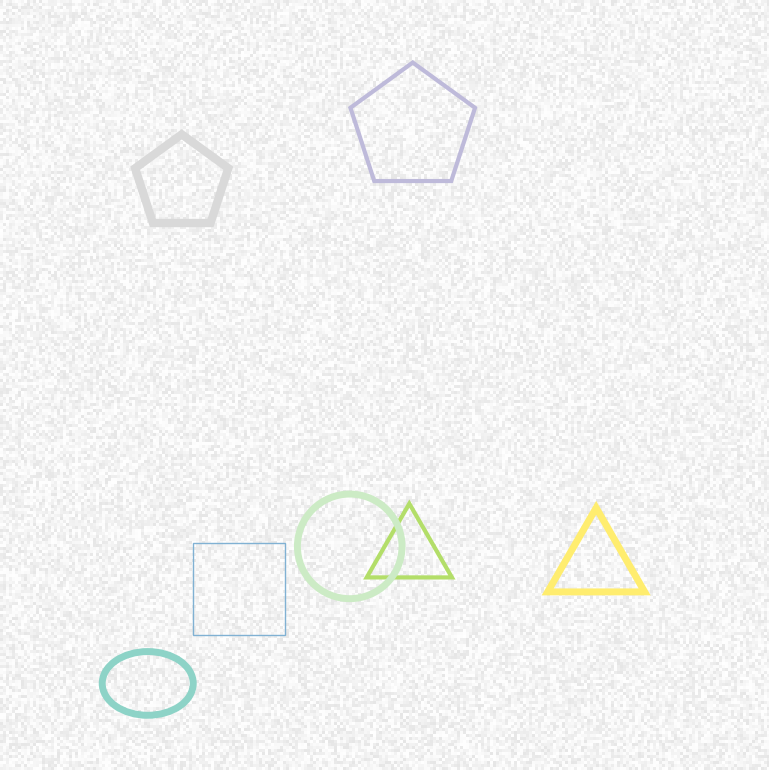[{"shape": "oval", "thickness": 2.5, "radius": 0.3, "center": [0.192, 0.112]}, {"shape": "pentagon", "thickness": 1.5, "radius": 0.43, "center": [0.536, 0.834]}, {"shape": "square", "thickness": 0.5, "radius": 0.3, "center": [0.311, 0.235]}, {"shape": "triangle", "thickness": 1.5, "radius": 0.32, "center": [0.532, 0.282]}, {"shape": "pentagon", "thickness": 3, "radius": 0.32, "center": [0.236, 0.762]}, {"shape": "circle", "thickness": 2.5, "radius": 0.34, "center": [0.454, 0.29]}, {"shape": "triangle", "thickness": 2.5, "radius": 0.36, "center": [0.774, 0.268]}]